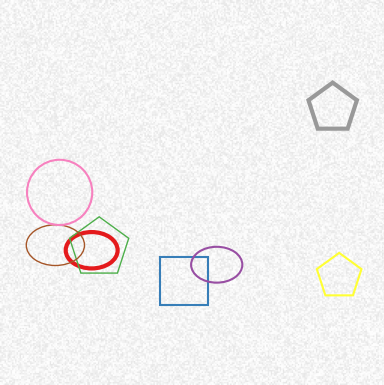[{"shape": "oval", "thickness": 3, "radius": 0.34, "center": [0.238, 0.35]}, {"shape": "square", "thickness": 1.5, "radius": 0.31, "center": [0.478, 0.27]}, {"shape": "pentagon", "thickness": 1, "radius": 0.4, "center": [0.258, 0.356]}, {"shape": "oval", "thickness": 1.5, "radius": 0.33, "center": [0.563, 0.312]}, {"shape": "pentagon", "thickness": 1.5, "radius": 0.3, "center": [0.881, 0.282]}, {"shape": "oval", "thickness": 1, "radius": 0.38, "center": [0.144, 0.363]}, {"shape": "circle", "thickness": 1.5, "radius": 0.42, "center": [0.155, 0.5]}, {"shape": "pentagon", "thickness": 3, "radius": 0.33, "center": [0.864, 0.719]}]